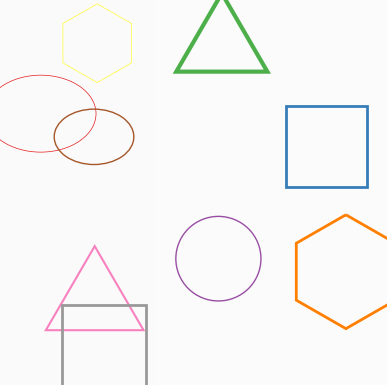[{"shape": "oval", "thickness": 0.5, "radius": 0.71, "center": [0.105, 0.705]}, {"shape": "square", "thickness": 2, "radius": 0.52, "center": [0.843, 0.619]}, {"shape": "triangle", "thickness": 3, "radius": 0.68, "center": [0.572, 0.882]}, {"shape": "circle", "thickness": 1, "radius": 0.55, "center": [0.564, 0.328]}, {"shape": "hexagon", "thickness": 2, "radius": 0.74, "center": [0.893, 0.294]}, {"shape": "hexagon", "thickness": 0.5, "radius": 0.51, "center": [0.251, 0.888]}, {"shape": "oval", "thickness": 1, "radius": 0.51, "center": [0.243, 0.645]}, {"shape": "triangle", "thickness": 1.5, "radius": 0.73, "center": [0.244, 0.215]}, {"shape": "square", "thickness": 2, "radius": 0.54, "center": [0.269, 0.1]}]